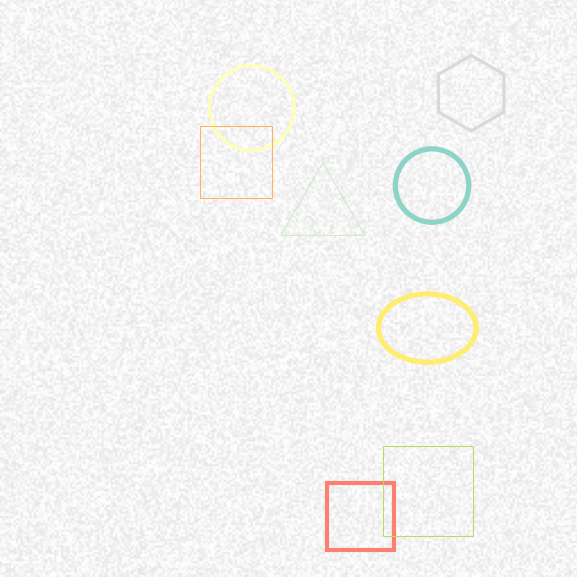[{"shape": "circle", "thickness": 2.5, "radius": 0.32, "center": [0.748, 0.678]}, {"shape": "circle", "thickness": 1.5, "radius": 0.37, "center": [0.436, 0.812]}, {"shape": "square", "thickness": 2, "radius": 0.29, "center": [0.624, 0.105]}, {"shape": "square", "thickness": 0.5, "radius": 0.31, "center": [0.409, 0.719]}, {"shape": "square", "thickness": 0.5, "radius": 0.39, "center": [0.741, 0.149]}, {"shape": "hexagon", "thickness": 1.5, "radius": 0.33, "center": [0.816, 0.838]}, {"shape": "triangle", "thickness": 0.5, "radius": 0.42, "center": [0.559, 0.634]}, {"shape": "oval", "thickness": 2.5, "radius": 0.42, "center": [0.74, 0.431]}]